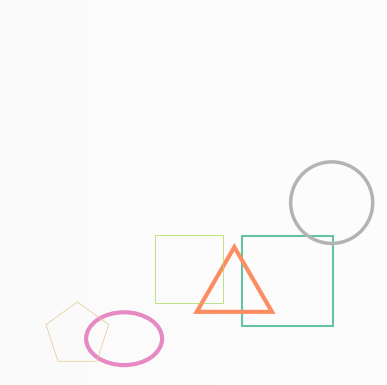[{"shape": "square", "thickness": 1.5, "radius": 0.59, "center": [0.742, 0.271]}, {"shape": "triangle", "thickness": 3, "radius": 0.56, "center": [0.605, 0.246]}, {"shape": "oval", "thickness": 3, "radius": 0.49, "center": [0.32, 0.12]}, {"shape": "square", "thickness": 0.5, "radius": 0.44, "center": [0.488, 0.301]}, {"shape": "pentagon", "thickness": 0.5, "radius": 0.43, "center": [0.2, 0.131]}, {"shape": "circle", "thickness": 2.5, "radius": 0.53, "center": [0.856, 0.474]}]